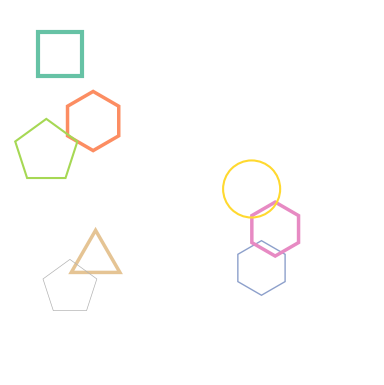[{"shape": "square", "thickness": 3, "radius": 0.29, "center": [0.156, 0.859]}, {"shape": "hexagon", "thickness": 2.5, "radius": 0.38, "center": [0.242, 0.686]}, {"shape": "hexagon", "thickness": 1, "radius": 0.35, "center": [0.679, 0.304]}, {"shape": "hexagon", "thickness": 2.5, "radius": 0.35, "center": [0.715, 0.405]}, {"shape": "pentagon", "thickness": 1.5, "radius": 0.42, "center": [0.12, 0.606]}, {"shape": "circle", "thickness": 1.5, "radius": 0.37, "center": [0.654, 0.509]}, {"shape": "triangle", "thickness": 2.5, "radius": 0.36, "center": [0.248, 0.329]}, {"shape": "pentagon", "thickness": 0.5, "radius": 0.37, "center": [0.182, 0.253]}]